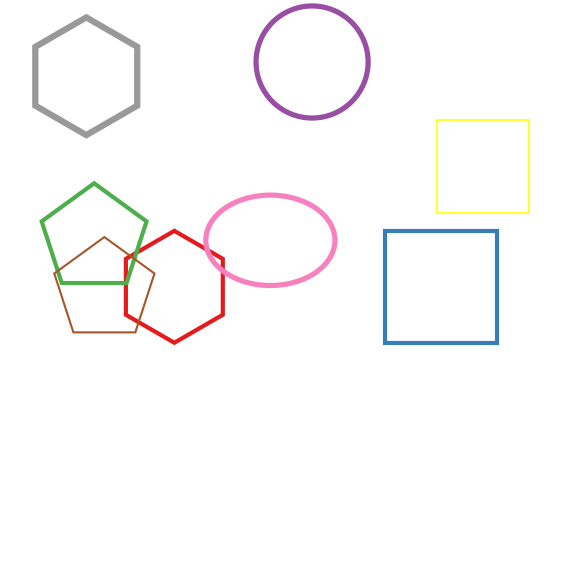[{"shape": "hexagon", "thickness": 2, "radius": 0.48, "center": [0.302, 0.502]}, {"shape": "square", "thickness": 2, "radius": 0.48, "center": [0.764, 0.502]}, {"shape": "pentagon", "thickness": 2, "radius": 0.48, "center": [0.163, 0.586]}, {"shape": "circle", "thickness": 2.5, "radius": 0.49, "center": [0.54, 0.892]}, {"shape": "square", "thickness": 1, "radius": 0.4, "center": [0.836, 0.711]}, {"shape": "pentagon", "thickness": 1, "radius": 0.46, "center": [0.181, 0.497]}, {"shape": "oval", "thickness": 2.5, "radius": 0.56, "center": [0.468, 0.583]}, {"shape": "hexagon", "thickness": 3, "radius": 0.51, "center": [0.149, 0.867]}]